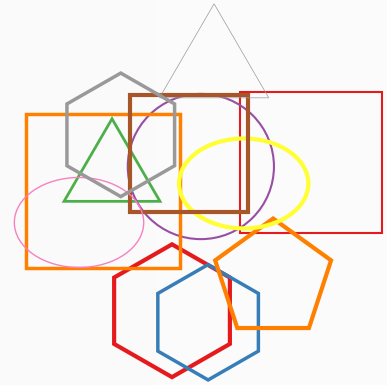[{"shape": "hexagon", "thickness": 3, "radius": 0.86, "center": [0.444, 0.193]}, {"shape": "square", "thickness": 1.5, "radius": 0.92, "center": [0.802, 0.578]}, {"shape": "hexagon", "thickness": 2.5, "radius": 0.75, "center": [0.537, 0.163]}, {"shape": "triangle", "thickness": 2, "radius": 0.71, "center": [0.289, 0.549]}, {"shape": "circle", "thickness": 1.5, "radius": 0.94, "center": [0.518, 0.567]}, {"shape": "pentagon", "thickness": 3, "radius": 0.79, "center": [0.705, 0.275]}, {"shape": "square", "thickness": 2.5, "radius": 1.0, "center": [0.266, 0.504]}, {"shape": "oval", "thickness": 3, "radius": 0.83, "center": [0.629, 0.524]}, {"shape": "square", "thickness": 3, "radius": 0.76, "center": [0.487, 0.601]}, {"shape": "oval", "thickness": 1, "radius": 0.83, "center": [0.204, 0.422]}, {"shape": "triangle", "thickness": 0.5, "radius": 0.81, "center": [0.553, 0.827]}, {"shape": "hexagon", "thickness": 2.5, "radius": 0.8, "center": [0.312, 0.65]}]